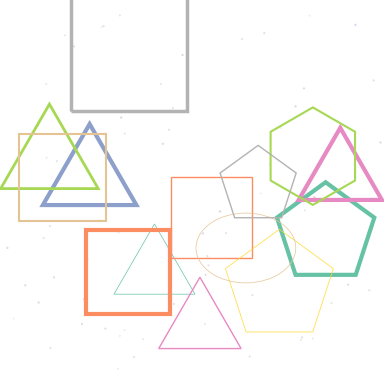[{"shape": "pentagon", "thickness": 3, "radius": 0.66, "center": [0.846, 0.394]}, {"shape": "triangle", "thickness": 0.5, "radius": 0.61, "center": [0.401, 0.297]}, {"shape": "square", "thickness": 3, "radius": 0.55, "center": [0.332, 0.293]}, {"shape": "square", "thickness": 1, "radius": 0.52, "center": [0.549, 0.435]}, {"shape": "triangle", "thickness": 3, "radius": 0.7, "center": [0.233, 0.538]}, {"shape": "triangle", "thickness": 1, "radius": 0.62, "center": [0.519, 0.156]}, {"shape": "triangle", "thickness": 3, "radius": 0.62, "center": [0.884, 0.543]}, {"shape": "hexagon", "thickness": 1.5, "radius": 0.63, "center": [0.813, 0.594]}, {"shape": "triangle", "thickness": 2, "radius": 0.73, "center": [0.128, 0.583]}, {"shape": "pentagon", "thickness": 0.5, "radius": 0.74, "center": [0.726, 0.257]}, {"shape": "oval", "thickness": 0.5, "radius": 0.65, "center": [0.639, 0.356]}, {"shape": "square", "thickness": 1.5, "radius": 0.57, "center": [0.162, 0.539]}, {"shape": "pentagon", "thickness": 1, "radius": 0.52, "center": [0.67, 0.518]}, {"shape": "square", "thickness": 2.5, "radius": 0.75, "center": [0.335, 0.861]}]